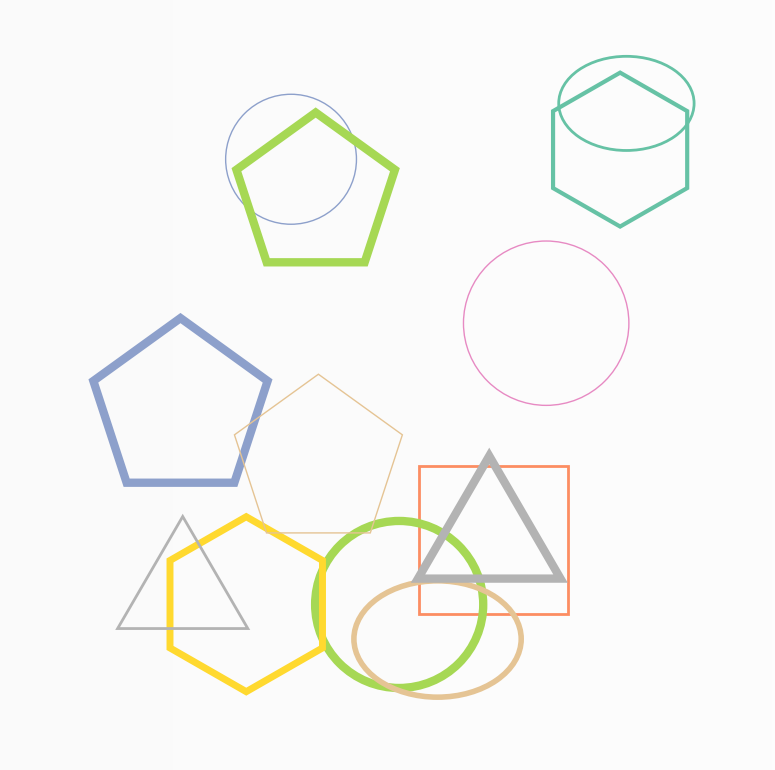[{"shape": "oval", "thickness": 1, "radius": 0.44, "center": [0.808, 0.866]}, {"shape": "hexagon", "thickness": 1.5, "radius": 0.5, "center": [0.8, 0.806]}, {"shape": "square", "thickness": 1, "radius": 0.48, "center": [0.637, 0.299]}, {"shape": "pentagon", "thickness": 3, "radius": 0.59, "center": [0.233, 0.469]}, {"shape": "circle", "thickness": 0.5, "radius": 0.42, "center": [0.376, 0.793]}, {"shape": "circle", "thickness": 0.5, "radius": 0.53, "center": [0.705, 0.58]}, {"shape": "pentagon", "thickness": 3, "radius": 0.54, "center": [0.407, 0.746]}, {"shape": "circle", "thickness": 3, "radius": 0.54, "center": [0.515, 0.215]}, {"shape": "hexagon", "thickness": 2.5, "radius": 0.57, "center": [0.318, 0.215]}, {"shape": "pentagon", "thickness": 0.5, "radius": 0.57, "center": [0.411, 0.4]}, {"shape": "oval", "thickness": 2, "radius": 0.54, "center": [0.565, 0.17]}, {"shape": "triangle", "thickness": 3, "radius": 0.53, "center": [0.631, 0.302]}, {"shape": "triangle", "thickness": 1, "radius": 0.49, "center": [0.236, 0.232]}]